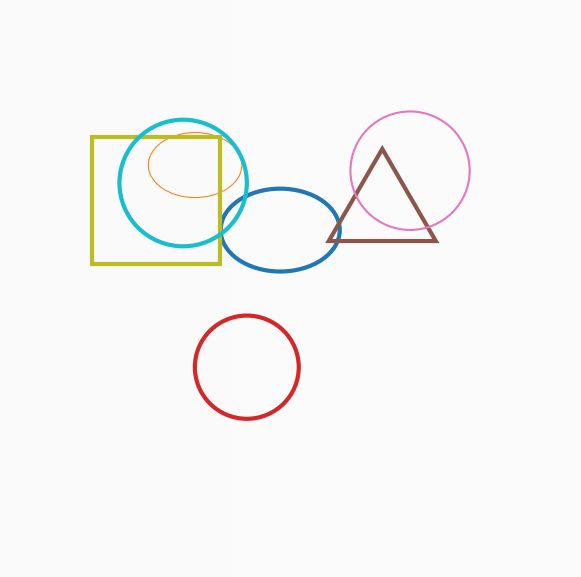[{"shape": "oval", "thickness": 2, "radius": 0.51, "center": [0.482, 0.601]}, {"shape": "oval", "thickness": 0.5, "radius": 0.4, "center": [0.336, 0.713]}, {"shape": "circle", "thickness": 2, "radius": 0.45, "center": [0.425, 0.363]}, {"shape": "triangle", "thickness": 2, "radius": 0.53, "center": [0.658, 0.635]}, {"shape": "circle", "thickness": 1, "radius": 0.51, "center": [0.705, 0.704]}, {"shape": "square", "thickness": 2, "radius": 0.55, "center": [0.269, 0.651]}, {"shape": "circle", "thickness": 2, "radius": 0.55, "center": [0.315, 0.682]}]